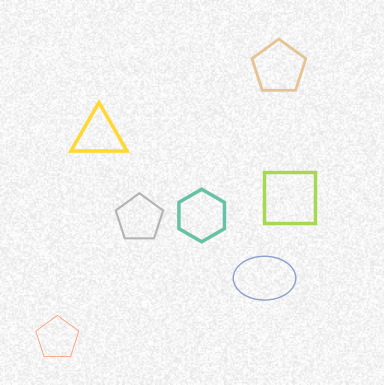[{"shape": "hexagon", "thickness": 2.5, "radius": 0.34, "center": [0.524, 0.44]}, {"shape": "pentagon", "thickness": 0.5, "radius": 0.29, "center": [0.149, 0.122]}, {"shape": "oval", "thickness": 1, "radius": 0.41, "center": [0.687, 0.278]}, {"shape": "square", "thickness": 2.5, "radius": 0.33, "center": [0.752, 0.487]}, {"shape": "triangle", "thickness": 2.5, "radius": 0.42, "center": [0.257, 0.65]}, {"shape": "pentagon", "thickness": 2, "radius": 0.37, "center": [0.724, 0.825]}, {"shape": "pentagon", "thickness": 1.5, "radius": 0.32, "center": [0.362, 0.433]}]